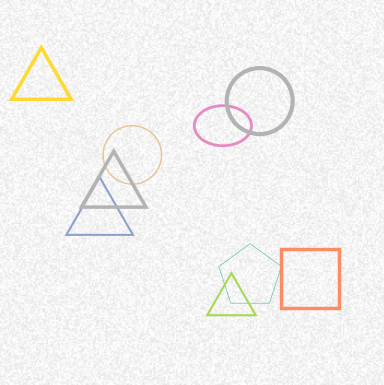[{"shape": "pentagon", "thickness": 0.5, "radius": 0.43, "center": [0.65, 0.282]}, {"shape": "square", "thickness": 2.5, "radius": 0.38, "center": [0.805, 0.276]}, {"shape": "triangle", "thickness": 1.5, "radius": 0.5, "center": [0.259, 0.44]}, {"shape": "oval", "thickness": 2, "radius": 0.37, "center": [0.579, 0.673]}, {"shape": "triangle", "thickness": 1.5, "radius": 0.36, "center": [0.601, 0.218]}, {"shape": "triangle", "thickness": 2.5, "radius": 0.45, "center": [0.108, 0.787]}, {"shape": "circle", "thickness": 1, "radius": 0.38, "center": [0.344, 0.598]}, {"shape": "circle", "thickness": 3, "radius": 0.43, "center": [0.675, 0.737]}, {"shape": "triangle", "thickness": 2.5, "radius": 0.48, "center": [0.295, 0.51]}]